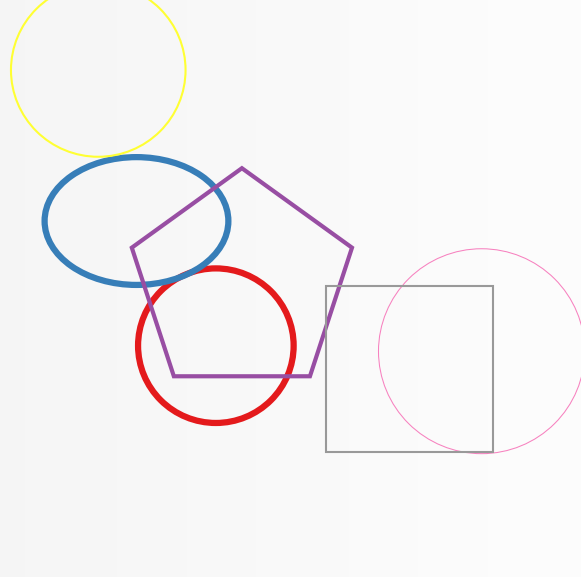[{"shape": "circle", "thickness": 3, "radius": 0.67, "center": [0.371, 0.401]}, {"shape": "oval", "thickness": 3, "radius": 0.79, "center": [0.235, 0.616]}, {"shape": "pentagon", "thickness": 2, "radius": 1.0, "center": [0.416, 0.509]}, {"shape": "circle", "thickness": 1, "radius": 0.75, "center": [0.169, 0.878]}, {"shape": "circle", "thickness": 0.5, "radius": 0.89, "center": [0.829, 0.391]}, {"shape": "square", "thickness": 1, "radius": 0.72, "center": [0.704, 0.361]}]